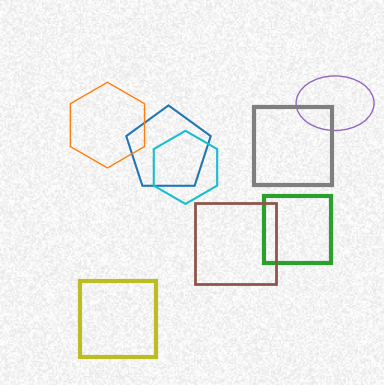[{"shape": "pentagon", "thickness": 1.5, "radius": 0.58, "center": [0.438, 0.611]}, {"shape": "hexagon", "thickness": 1, "radius": 0.56, "center": [0.279, 0.675]}, {"shape": "square", "thickness": 3, "radius": 0.44, "center": [0.773, 0.404]}, {"shape": "oval", "thickness": 1, "radius": 0.51, "center": [0.87, 0.732]}, {"shape": "square", "thickness": 2, "radius": 0.52, "center": [0.612, 0.368]}, {"shape": "square", "thickness": 3, "radius": 0.51, "center": [0.762, 0.62]}, {"shape": "square", "thickness": 3, "radius": 0.49, "center": [0.306, 0.171]}, {"shape": "hexagon", "thickness": 1.5, "radius": 0.48, "center": [0.482, 0.565]}]